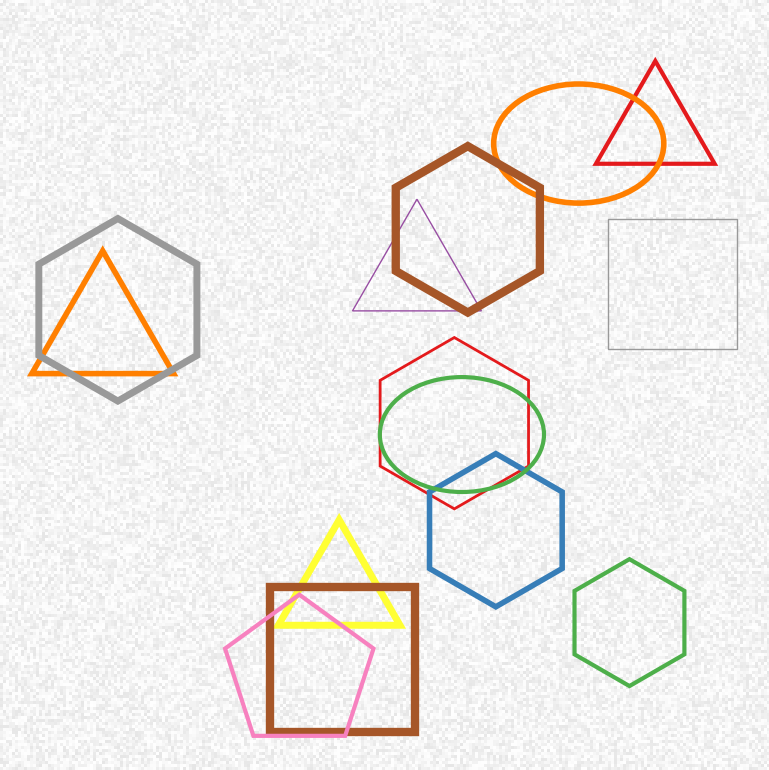[{"shape": "hexagon", "thickness": 1, "radius": 0.56, "center": [0.59, 0.45]}, {"shape": "triangle", "thickness": 1.5, "radius": 0.44, "center": [0.851, 0.832]}, {"shape": "hexagon", "thickness": 2, "radius": 0.5, "center": [0.644, 0.311]}, {"shape": "oval", "thickness": 1.5, "radius": 0.53, "center": [0.6, 0.436]}, {"shape": "hexagon", "thickness": 1.5, "radius": 0.41, "center": [0.817, 0.191]}, {"shape": "triangle", "thickness": 0.5, "radius": 0.48, "center": [0.541, 0.645]}, {"shape": "triangle", "thickness": 2, "radius": 0.53, "center": [0.133, 0.568]}, {"shape": "oval", "thickness": 2, "radius": 0.55, "center": [0.752, 0.814]}, {"shape": "triangle", "thickness": 2.5, "radius": 0.46, "center": [0.44, 0.234]}, {"shape": "hexagon", "thickness": 3, "radius": 0.54, "center": [0.608, 0.702]}, {"shape": "square", "thickness": 3, "radius": 0.47, "center": [0.445, 0.144]}, {"shape": "pentagon", "thickness": 1.5, "radius": 0.51, "center": [0.389, 0.126]}, {"shape": "hexagon", "thickness": 2.5, "radius": 0.59, "center": [0.153, 0.598]}, {"shape": "square", "thickness": 0.5, "radius": 0.42, "center": [0.873, 0.631]}]